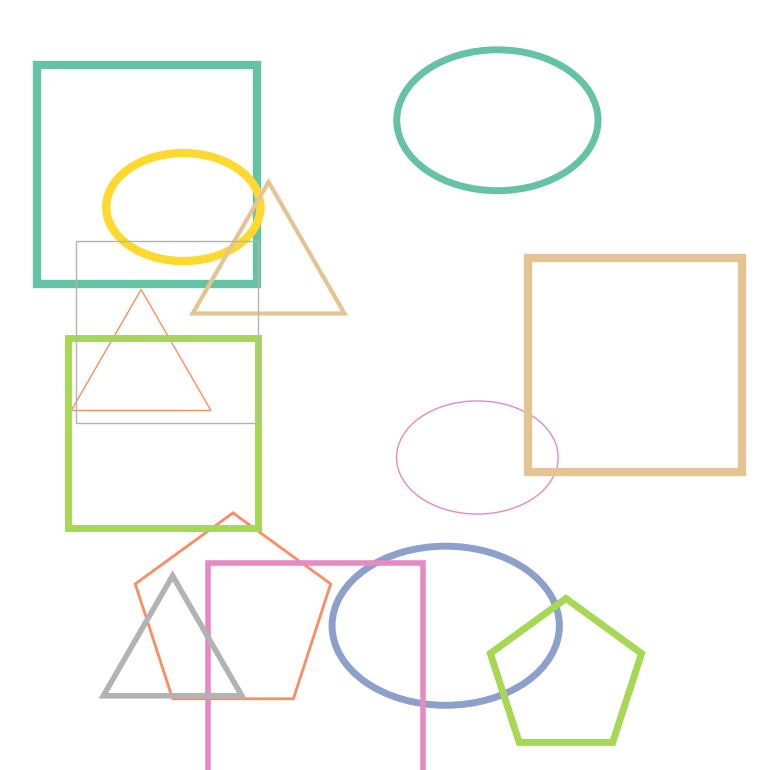[{"shape": "square", "thickness": 3, "radius": 0.71, "center": [0.191, 0.773]}, {"shape": "oval", "thickness": 2.5, "radius": 0.65, "center": [0.646, 0.844]}, {"shape": "triangle", "thickness": 0.5, "radius": 0.52, "center": [0.183, 0.519]}, {"shape": "pentagon", "thickness": 1, "radius": 0.67, "center": [0.303, 0.2]}, {"shape": "oval", "thickness": 2.5, "radius": 0.74, "center": [0.579, 0.187]}, {"shape": "oval", "thickness": 0.5, "radius": 0.52, "center": [0.62, 0.406]}, {"shape": "square", "thickness": 2, "radius": 0.7, "center": [0.41, 0.129]}, {"shape": "pentagon", "thickness": 2.5, "radius": 0.52, "center": [0.735, 0.119]}, {"shape": "square", "thickness": 2.5, "radius": 0.62, "center": [0.212, 0.438]}, {"shape": "oval", "thickness": 3, "radius": 0.5, "center": [0.238, 0.731]}, {"shape": "square", "thickness": 3, "radius": 0.69, "center": [0.825, 0.526]}, {"shape": "triangle", "thickness": 1.5, "radius": 0.57, "center": [0.349, 0.65]}, {"shape": "triangle", "thickness": 2, "radius": 0.52, "center": [0.224, 0.148]}, {"shape": "square", "thickness": 0.5, "radius": 0.59, "center": [0.217, 0.569]}]